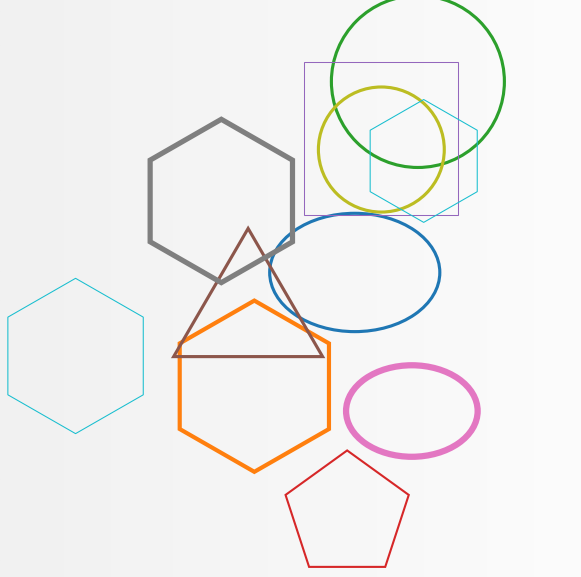[{"shape": "oval", "thickness": 1.5, "radius": 0.73, "center": [0.61, 0.527]}, {"shape": "hexagon", "thickness": 2, "radius": 0.74, "center": [0.438, 0.33]}, {"shape": "circle", "thickness": 1.5, "radius": 0.74, "center": [0.719, 0.858]}, {"shape": "pentagon", "thickness": 1, "radius": 0.56, "center": [0.597, 0.108]}, {"shape": "square", "thickness": 0.5, "radius": 0.66, "center": [0.655, 0.76]}, {"shape": "triangle", "thickness": 1.5, "radius": 0.74, "center": [0.427, 0.456]}, {"shape": "oval", "thickness": 3, "radius": 0.57, "center": [0.709, 0.287]}, {"shape": "hexagon", "thickness": 2.5, "radius": 0.71, "center": [0.381, 0.651]}, {"shape": "circle", "thickness": 1.5, "radius": 0.54, "center": [0.656, 0.74]}, {"shape": "hexagon", "thickness": 0.5, "radius": 0.53, "center": [0.729, 0.72]}, {"shape": "hexagon", "thickness": 0.5, "radius": 0.67, "center": [0.13, 0.383]}]